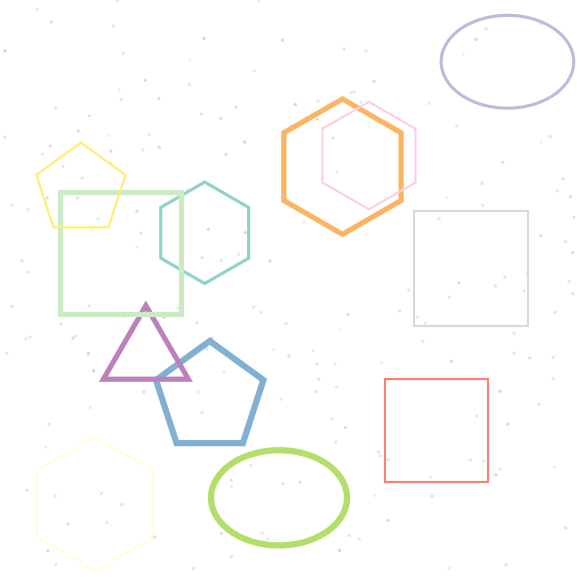[{"shape": "hexagon", "thickness": 1.5, "radius": 0.44, "center": [0.354, 0.596]}, {"shape": "hexagon", "thickness": 0.5, "radius": 0.58, "center": [0.165, 0.127]}, {"shape": "oval", "thickness": 1.5, "radius": 0.57, "center": [0.879, 0.892]}, {"shape": "square", "thickness": 1, "radius": 0.45, "center": [0.756, 0.254]}, {"shape": "pentagon", "thickness": 3, "radius": 0.49, "center": [0.363, 0.311]}, {"shape": "hexagon", "thickness": 2.5, "radius": 0.59, "center": [0.593, 0.711]}, {"shape": "oval", "thickness": 3, "radius": 0.59, "center": [0.483, 0.137]}, {"shape": "hexagon", "thickness": 1, "radius": 0.47, "center": [0.639, 0.73]}, {"shape": "square", "thickness": 1, "radius": 0.5, "center": [0.816, 0.534]}, {"shape": "triangle", "thickness": 2.5, "radius": 0.42, "center": [0.253, 0.385]}, {"shape": "square", "thickness": 2.5, "radius": 0.53, "center": [0.209, 0.561]}, {"shape": "pentagon", "thickness": 1, "radius": 0.41, "center": [0.14, 0.671]}]